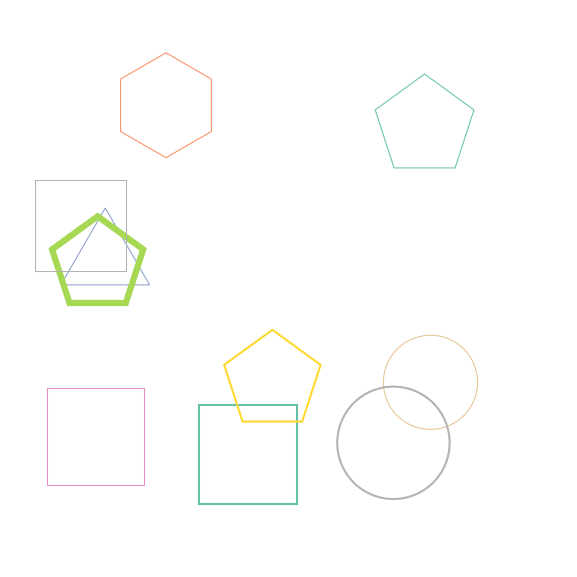[{"shape": "square", "thickness": 1, "radius": 0.43, "center": [0.429, 0.212]}, {"shape": "pentagon", "thickness": 0.5, "radius": 0.45, "center": [0.735, 0.781]}, {"shape": "hexagon", "thickness": 0.5, "radius": 0.45, "center": [0.287, 0.817]}, {"shape": "triangle", "thickness": 0.5, "radius": 0.44, "center": [0.182, 0.55]}, {"shape": "square", "thickness": 0.5, "radius": 0.42, "center": [0.166, 0.244]}, {"shape": "pentagon", "thickness": 3, "radius": 0.41, "center": [0.169, 0.542]}, {"shape": "pentagon", "thickness": 1, "radius": 0.44, "center": [0.472, 0.34]}, {"shape": "circle", "thickness": 0.5, "radius": 0.41, "center": [0.745, 0.337]}, {"shape": "circle", "thickness": 1, "radius": 0.49, "center": [0.681, 0.232]}, {"shape": "square", "thickness": 0.5, "radius": 0.39, "center": [0.139, 0.609]}]